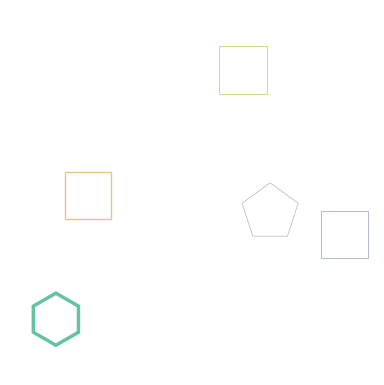[{"shape": "hexagon", "thickness": 2.5, "radius": 0.34, "center": [0.145, 0.171]}, {"shape": "square", "thickness": 0.5, "radius": 0.3, "center": [0.895, 0.392]}, {"shape": "square", "thickness": 0.5, "radius": 0.31, "center": [0.632, 0.818]}, {"shape": "square", "thickness": 1, "radius": 0.3, "center": [0.229, 0.493]}, {"shape": "pentagon", "thickness": 0.5, "radius": 0.38, "center": [0.702, 0.448]}]